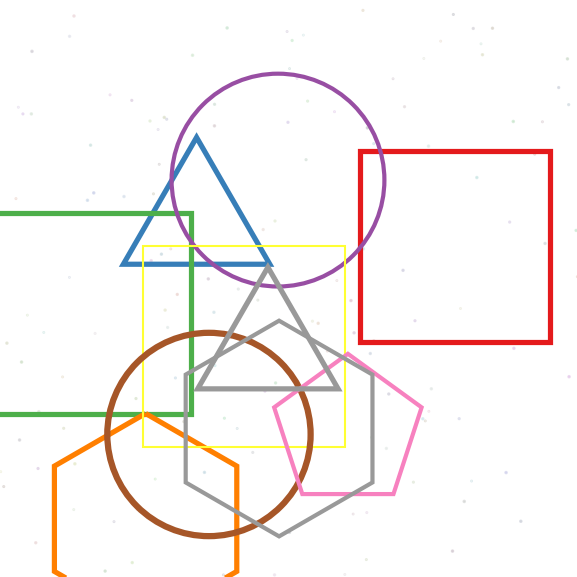[{"shape": "square", "thickness": 2.5, "radius": 0.82, "center": [0.787, 0.572]}, {"shape": "triangle", "thickness": 2.5, "radius": 0.73, "center": [0.34, 0.615]}, {"shape": "square", "thickness": 2.5, "radius": 0.87, "center": [0.157, 0.456]}, {"shape": "circle", "thickness": 2, "radius": 0.92, "center": [0.481, 0.687]}, {"shape": "hexagon", "thickness": 2.5, "radius": 0.91, "center": [0.252, 0.101]}, {"shape": "square", "thickness": 1, "radius": 0.87, "center": [0.422, 0.399]}, {"shape": "circle", "thickness": 3, "radius": 0.88, "center": [0.362, 0.247]}, {"shape": "pentagon", "thickness": 2, "radius": 0.67, "center": [0.602, 0.252]}, {"shape": "triangle", "thickness": 2.5, "radius": 0.7, "center": [0.464, 0.396]}, {"shape": "hexagon", "thickness": 2, "radius": 0.93, "center": [0.483, 0.257]}]